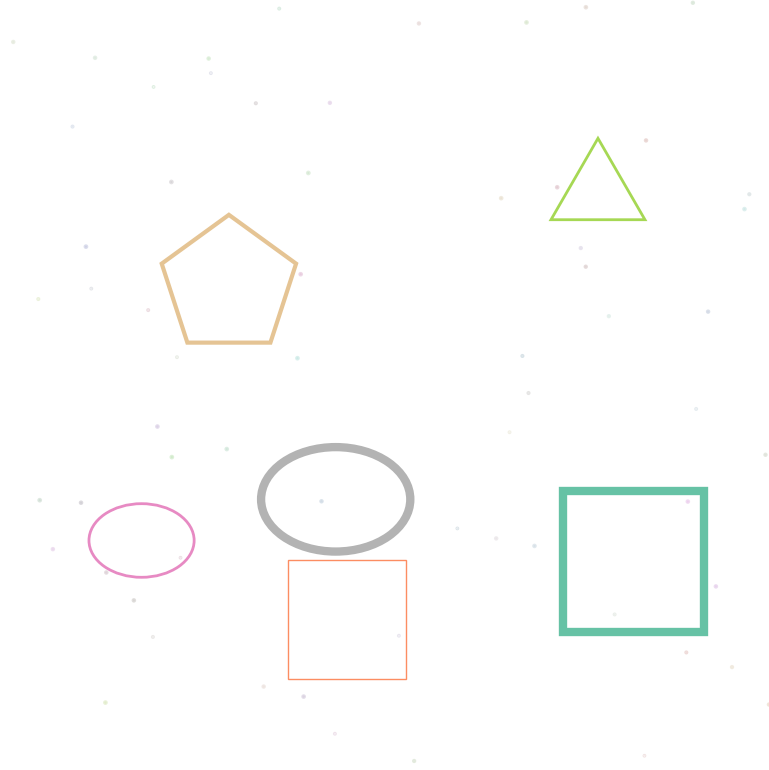[{"shape": "square", "thickness": 3, "radius": 0.46, "center": [0.822, 0.271]}, {"shape": "square", "thickness": 0.5, "radius": 0.38, "center": [0.451, 0.195]}, {"shape": "oval", "thickness": 1, "radius": 0.34, "center": [0.184, 0.298]}, {"shape": "triangle", "thickness": 1, "radius": 0.35, "center": [0.777, 0.75]}, {"shape": "pentagon", "thickness": 1.5, "radius": 0.46, "center": [0.297, 0.629]}, {"shape": "oval", "thickness": 3, "radius": 0.48, "center": [0.436, 0.352]}]